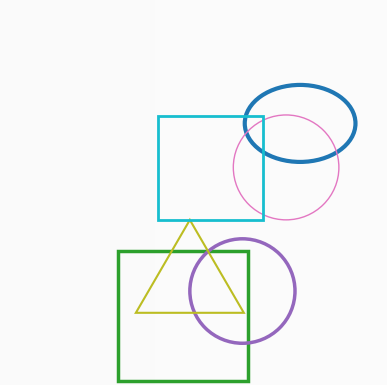[{"shape": "oval", "thickness": 3, "radius": 0.71, "center": [0.774, 0.679]}, {"shape": "square", "thickness": 2.5, "radius": 0.84, "center": [0.472, 0.179]}, {"shape": "circle", "thickness": 2.5, "radius": 0.68, "center": [0.626, 0.244]}, {"shape": "circle", "thickness": 1, "radius": 0.68, "center": [0.738, 0.565]}, {"shape": "triangle", "thickness": 1.5, "radius": 0.8, "center": [0.49, 0.268]}, {"shape": "square", "thickness": 2, "radius": 0.67, "center": [0.543, 0.563]}]